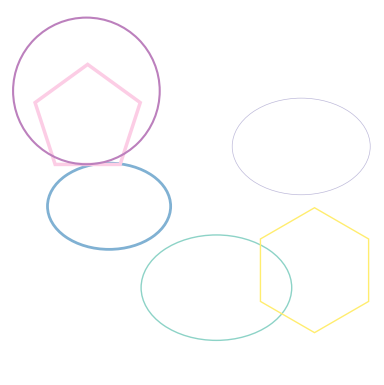[{"shape": "oval", "thickness": 1, "radius": 0.98, "center": [0.562, 0.253]}, {"shape": "oval", "thickness": 0.5, "radius": 0.9, "center": [0.782, 0.62]}, {"shape": "oval", "thickness": 2, "radius": 0.8, "center": [0.283, 0.464]}, {"shape": "pentagon", "thickness": 2.5, "radius": 0.72, "center": [0.228, 0.689]}, {"shape": "circle", "thickness": 1.5, "radius": 0.95, "center": [0.224, 0.764]}, {"shape": "hexagon", "thickness": 1, "radius": 0.81, "center": [0.817, 0.298]}]